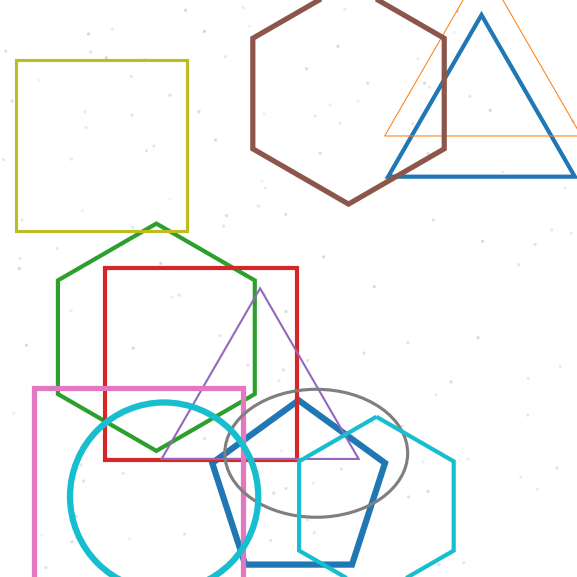[{"shape": "pentagon", "thickness": 3, "radius": 0.79, "center": [0.517, 0.149]}, {"shape": "triangle", "thickness": 2, "radius": 0.93, "center": [0.834, 0.787]}, {"shape": "triangle", "thickness": 0.5, "radius": 0.98, "center": [0.836, 0.862]}, {"shape": "hexagon", "thickness": 2, "radius": 0.98, "center": [0.271, 0.415]}, {"shape": "square", "thickness": 2, "radius": 0.83, "center": [0.348, 0.369]}, {"shape": "triangle", "thickness": 1, "radius": 0.98, "center": [0.45, 0.303]}, {"shape": "hexagon", "thickness": 2.5, "radius": 0.96, "center": [0.604, 0.837]}, {"shape": "square", "thickness": 2.5, "radius": 0.9, "center": [0.241, 0.146]}, {"shape": "oval", "thickness": 1.5, "radius": 0.79, "center": [0.548, 0.214]}, {"shape": "square", "thickness": 1.5, "radius": 0.74, "center": [0.176, 0.747]}, {"shape": "circle", "thickness": 3, "radius": 0.81, "center": [0.284, 0.139]}, {"shape": "hexagon", "thickness": 2, "radius": 0.77, "center": [0.652, 0.123]}]